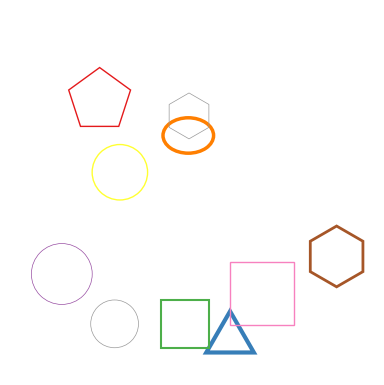[{"shape": "pentagon", "thickness": 1, "radius": 0.42, "center": [0.259, 0.74]}, {"shape": "triangle", "thickness": 3, "radius": 0.36, "center": [0.598, 0.12]}, {"shape": "square", "thickness": 1.5, "radius": 0.31, "center": [0.48, 0.158]}, {"shape": "circle", "thickness": 0.5, "radius": 0.4, "center": [0.16, 0.288]}, {"shape": "oval", "thickness": 2.5, "radius": 0.33, "center": [0.489, 0.648]}, {"shape": "circle", "thickness": 1, "radius": 0.36, "center": [0.311, 0.553]}, {"shape": "hexagon", "thickness": 2, "radius": 0.39, "center": [0.874, 0.334]}, {"shape": "square", "thickness": 1, "radius": 0.41, "center": [0.681, 0.238]}, {"shape": "hexagon", "thickness": 0.5, "radius": 0.3, "center": [0.491, 0.699]}, {"shape": "circle", "thickness": 0.5, "radius": 0.31, "center": [0.298, 0.159]}]